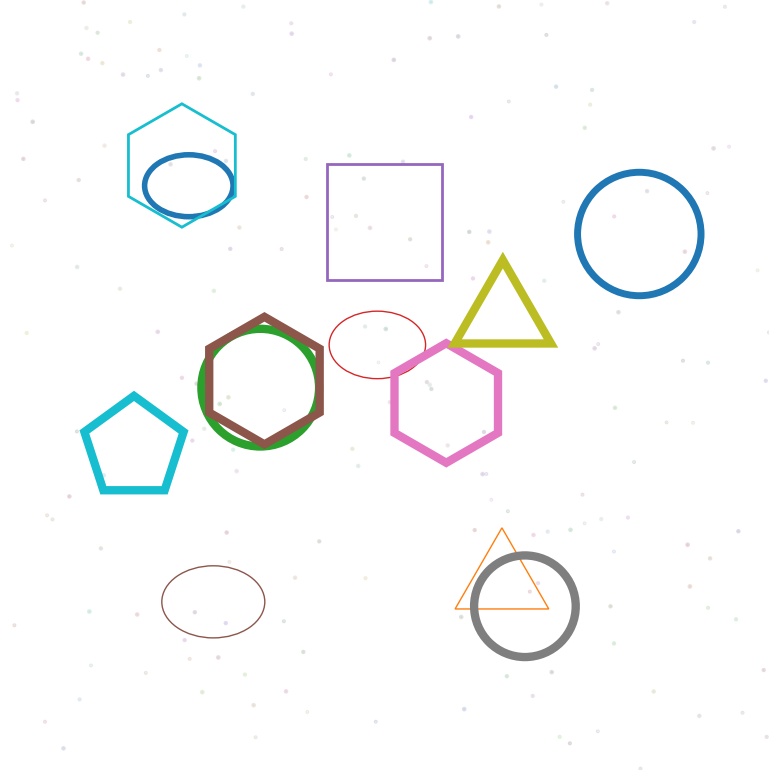[{"shape": "circle", "thickness": 2.5, "radius": 0.4, "center": [0.83, 0.696]}, {"shape": "oval", "thickness": 2, "radius": 0.29, "center": [0.245, 0.759]}, {"shape": "triangle", "thickness": 0.5, "radius": 0.35, "center": [0.652, 0.244]}, {"shape": "circle", "thickness": 3, "radius": 0.38, "center": [0.338, 0.497]}, {"shape": "oval", "thickness": 0.5, "radius": 0.31, "center": [0.49, 0.552]}, {"shape": "square", "thickness": 1, "radius": 0.37, "center": [0.499, 0.712]}, {"shape": "hexagon", "thickness": 3, "radius": 0.41, "center": [0.343, 0.506]}, {"shape": "oval", "thickness": 0.5, "radius": 0.33, "center": [0.277, 0.218]}, {"shape": "hexagon", "thickness": 3, "radius": 0.39, "center": [0.58, 0.477]}, {"shape": "circle", "thickness": 3, "radius": 0.33, "center": [0.682, 0.213]}, {"shape": "triangle", "thickness": 3, "radius": 0.36, "center": [0.653, 0.59]}, {"shape": "pentagon", "thickness": 3, "radius": 0.34, "center": [0.174, 0.418]}, {"shape": "hexagon", "thickness": 1, "radius": 0.4, "center": [0.236, 0.785]}]